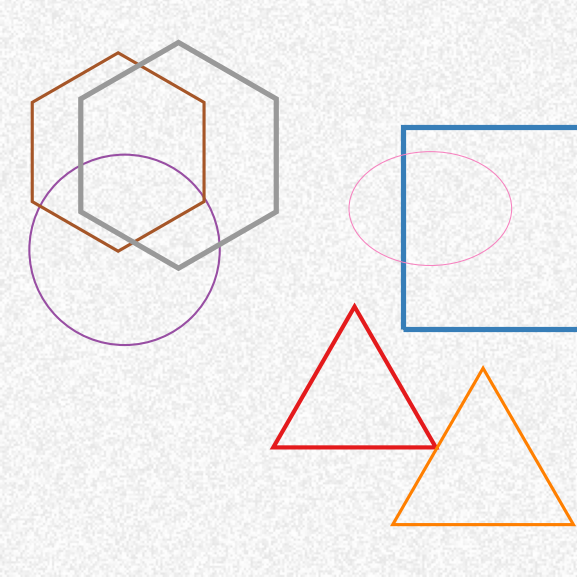[{"shape": "triangle", "thickness": 2, "radius": 0.81, "center": [0.614, 0.306]}, {"shape": "square", "thickness": 2.5, "radius": 0.88, "center": [0.874, 0.604]}, {"shape": "circle", "thickness": 1, "radius": 0.82, "center": [0.216, 0.566]}, {"shape": "triangle", "thickness": 1.5, "radius": 0.9, "center": [0.836, 0.181]}, {"shape": "hexagon", "thickness": 1.5, "radius": 0.86, "center": [0.205, 0.736]}, {"shape": "oval", "thickness": 0.5, "radius": 0.7, "center": [0.745, 0.638]}, {"shape": "hexagon", "thickness": 2.5, "radius": 0.98, "center": [0.309, 0.73]}]